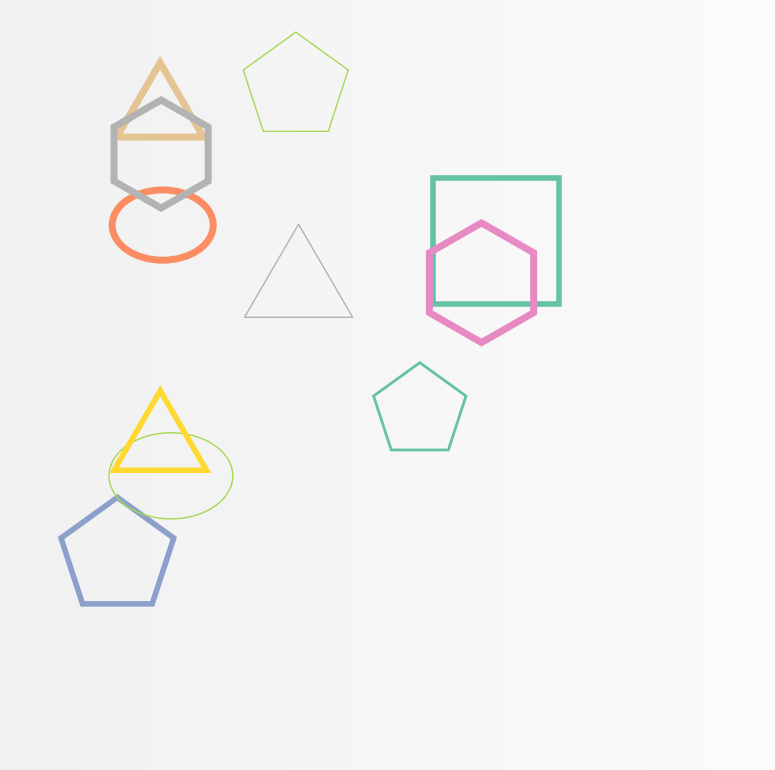[{"shape": "square", "thickness": 2, "radius": 0.41, "center": [0.64, 0.686]}, {"shape": "pentagon", "thickness": 1, "radius": 0.31, "center": [0.542, 0.466]}, {"shape": "oval", "thickness": 2.5, "radius": 0.33, "center": [0.21, 0.708]}, {"shape": "pentagon", "thickness": 2, "radius": 0.38, "center": [0.151, 0.278]}, {"shape": "hexagon", "thickness": 2.5, "radius": 0.39, "center": [0.621, 0.633]}, {"shape": "pentagon", "thickness": 0.5, "radius": 0.36, "center": [0.382, 0.887]}, {"shape": "oval", "thickness": 0.5, "radius": 0.4, "center": [0.221, 0.382]}, {"shape": "triangle", "thickness": 2, "radius": 0.34, "center": [0.207, 0.424]}, {"shape": "triangle", "thickness": 2.5, "radius": 0.32, "center": [0.207, 0.854]}, {"shape": "hexagon", "thickness": 2.5, "radius": 0.35, "center": [0.208, 0.8]}, {"shape": "triangle", "thickness": 0.5, "radius": 0.4, "center": [0.385, 0.628]}]